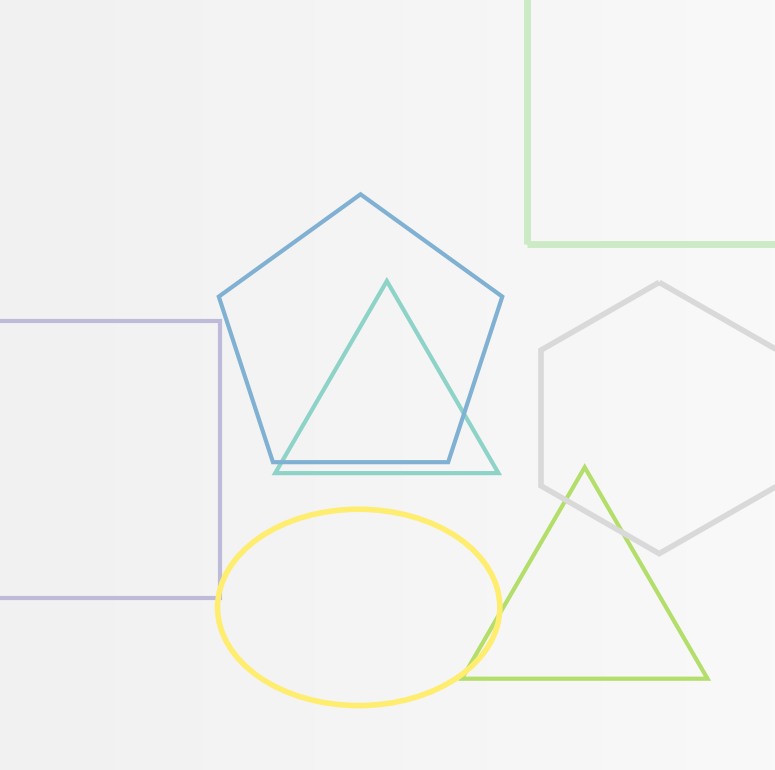[{"shape": "triangle", "thickness": 1.5, "radius": 0.83, "center": [0.499, 0.469]}, {"shape": "square", "thickness": 1.5, "radius": 0.9, "center": [0.104, 0.403]}, {"shape": "pentagon", "thickness": 1.5, "radius": 0.96, "center": [0.465, 0.555]}, {"shape": "triangle", "thickness": 1.5, "radius": 0.92, "center": [0.754, 0.21]}, {"shape": "hexagon", "thickness": 2, "radius": 0.88, "center": [0.851, 0.457]}, {"shape": "square", "thickness": 2.5, "radius": 0.82, "center": [0.844, 0.846]}, {"shape": "oval", "thickness": 2, "radius": 0.91, "center": [0.463, 0.211]}]